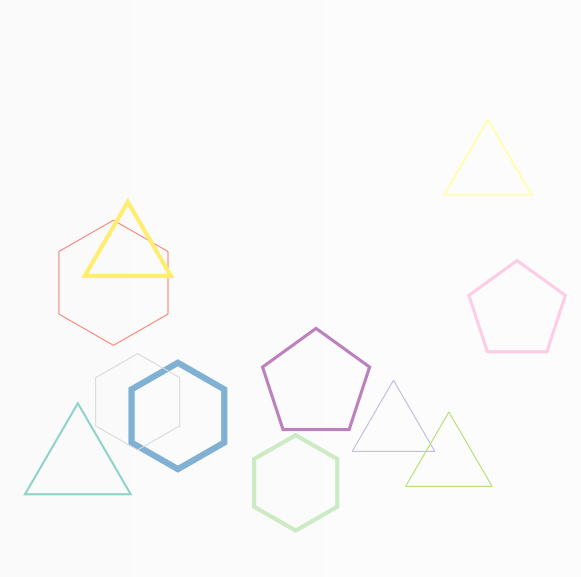[{"shape": "triangle", "thickness": 1, "radius": 0.53, "center": [0.134, 0.196]}, {"shape": "triangle", "thickness": 1, "radius": 0.43, "center": [0.84, 0.705]}, {"shape": "triangle", "thickness": 0.5, "radius": 0.41, "center": [0.677, 0.259]}, {"shape": "hexagon", "thickness": 0.5, "radius": 0.54, "center": [0.195, 0.509]}, {"shape": "hexagon", "thickness": 3, "radius": 0.46, "center": [0.306, 0.279]}, {"shape": "triangle", "thickness": 0.5, "radius": 0.43, "center": [0.772, 0.2]}, {"shape": "pentagon", "thickness": 1.5, "radius": 0.44, "center": [0.89, 0.461]}, {"shape": "hexagon", "thickness": 0.5, "radius": 0.42, "center": [0.237, 0.303]}, {"shape": "pentagon", "thickness": 1.5, "radius": 0.48, "center": [0.544, 0.334]}, {"shape": "hexagon", "thickness": 2, "radius": 0.41, "center": [0.509, 0.163]}, {"shape": "triangle", "thickness": 2, "radius": 0.43, "center": [0.22, 0.564]}]